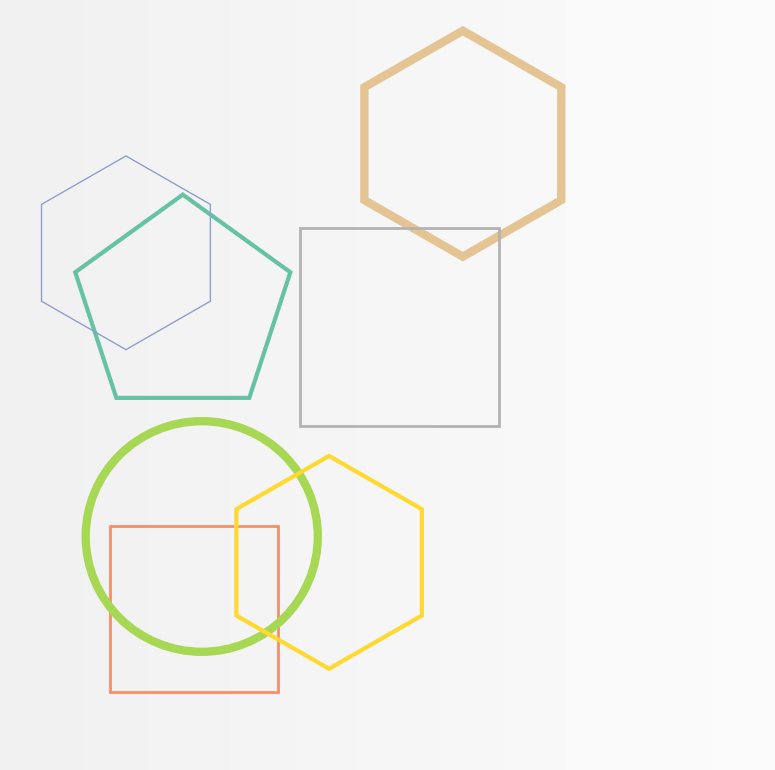[{"shape": "pentagon", "thickness": 1.5, "radius": 0.73, "center": [0.236, 0.601]}, {"shape": "square", "thickness": 1, "radius": 0.54, "center": [0.251, 0.209]}, {"shape": "hexagon", "thickness": 0.5, "radius": 0.63, "center": [0.162, 0.672]}, {"shape": "circle", "thickness": 3, "radius": 0.75, "center": [0.26, 0.303]}, {"shape": "hexagon", "thickness": 1.5, "radius": 0.69, "center": [0.425, 0.27]}, {"shape": "hexagon", "thickness": 3, "radius": 0.73, "center": [0.597, 0.813]}, {"shape": "square", "thickness": 1, "radius": 0.64, "center": [0.515, 0.575]}]